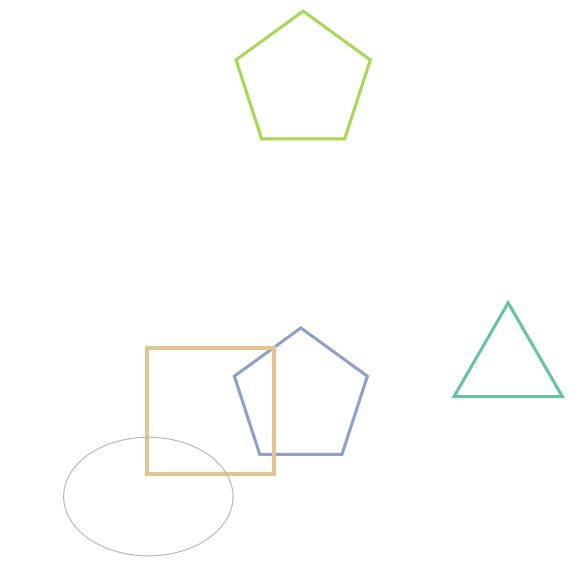[{"shape": "triangle", "thickness": 1.5, "radius": 0.54, "center": [0.88, 0.367]}, {"shape": "pentagon", "thickness": 1.5, "radius": 0.61, "center": [0.521, 0.31]}, {"shape": "pentagon", "thickness": 1.5, "radius": 0.61, "center": [0.525, 0.858]}, {"shape": "square", "thickness": 2, "radius": 0.55, "center": [0.365, 0.288]}, {"shape": "oval", "thickness": 0.5, "radius": 0.73, "center": [0.257, 0.139]}]